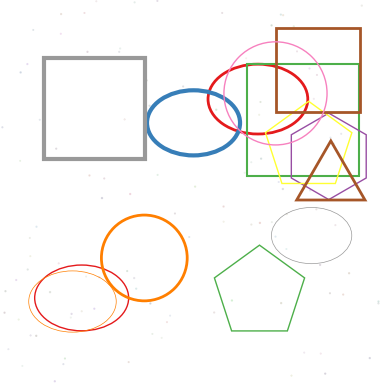[{"shape": "oval", "thickness": 1, "radius": 0.61, "center": [0.212, 0.226]}, {"shape": "oval", "thickness": 2, "radius": 0.65, "center": [0.67, 0.743]}, {"shape": "oval", "thickness": 3, "radius": 0.6, "center": [0.503, 0.681]}, {"shape": "pentagon", "thickness": 1, "radius": 0.62, "center": [0.674, 0.24]}, {"shape": "square", "thickness": 1.5, "radius": 0.73, "center": [0.788, 0.689]}, {"shape": "hexagon", "thickness": 1, "radius": 0.56, "center": [0.854, 0.594]}, {"shape": "oval", "thickness": 0.5, "radius": 0.57, "center": [0.188, 0.217]}, {"shape": "circle", "thickness": 2, "radius": 0.56, "center": [0.375, 0.33]}, {"shape": "pentagon", "thickness": 1, "radius": 0.59, "center": [0.802, 0.619]}, {"shape": "triangle", "thickness": 2, "radius": 0.51, "center": [0.859, 0.532]}, {"shape": "square", "thickness": 2, "radius": 0.54, "center": [0.826, 0.818]}, {"shape": "circle", "thickness": 1, "radius": 0.67, "center": [0.716, 0.757]}, {"shape": "square", "thickness": 3, "radius": 0.66, "center": [0.246, 0.718]}, {"shape": "oval", "thickness": 0.5, "radius": 0.52, "center": [0.809, 0.388]}]